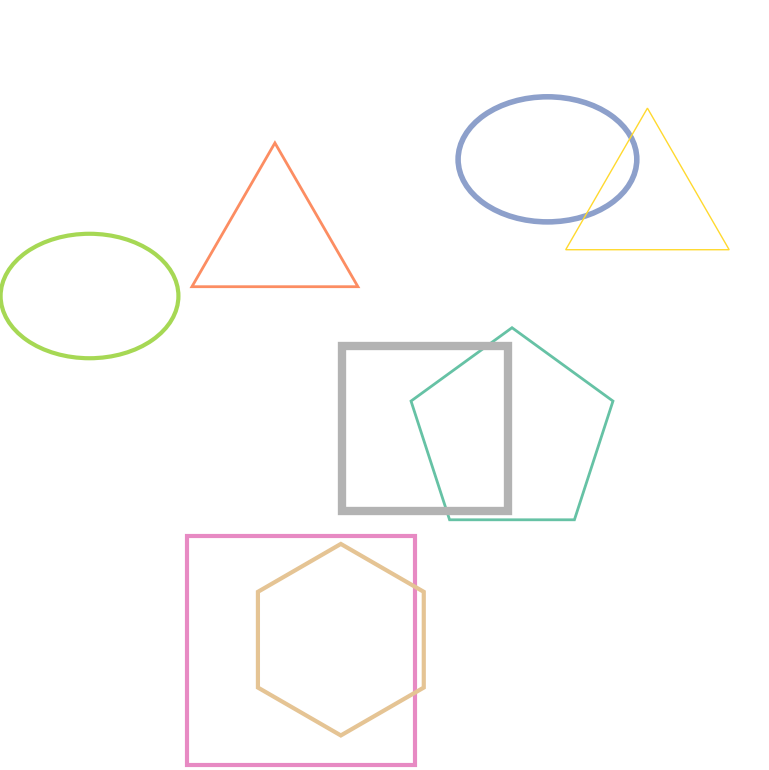[{"shape": "pentagon", "thickness": 1, "radius": 0.69, "center": [0.665, 0.437]}, {"shape": "triangle", "thickness": 1, "radius": 0.62, "center": [0.357, 0.69]}, {"shape": "oval", "thickness": 2, "radius": 0.58, "center": [0.711, 0.793]}, {"shape": "square", "thickness": 1.5, "radius": 0.74, "center": [0.391, 0.155]}, {"shape": "oval", "thickness": 1.5, "radius": 0.58, "center": [0.116, 0.616]}, {"shape": "triangle", "thickness": 0.5, "radius": 0.61, "center": [0.841, 0.737]}, {"shape": "hexagon", "thickness": 1.5, "radius": 0.62, "center": [0.443, 0.169]}, {"shape": "square", "thickness": 3, "radius": 0.54, "center": [0.552, 0.444]}]